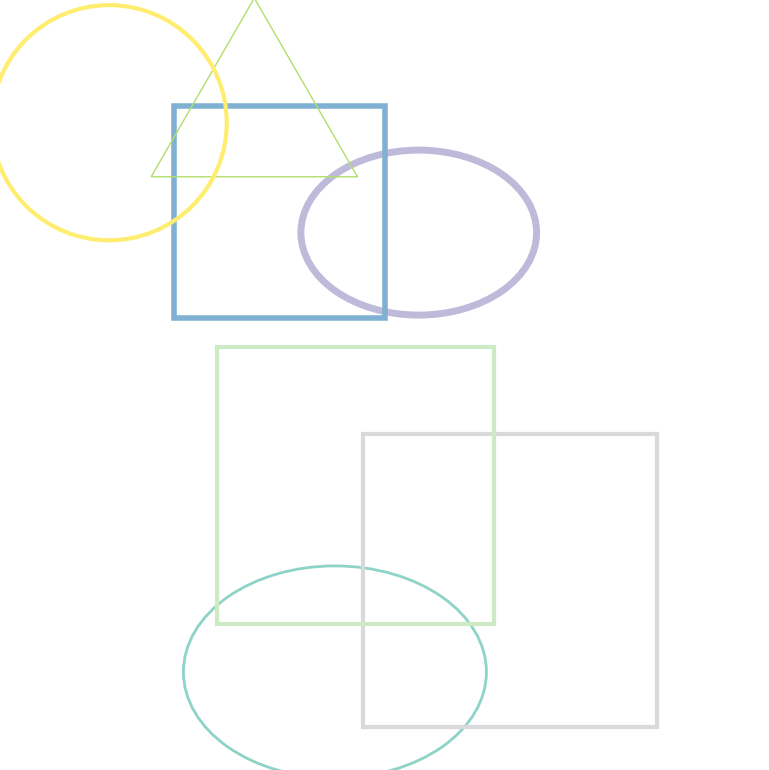[{"shape": "oval", "thickness": 1, "radius": 0.98, "center": [0.435, 0.127]}, {"shape": "oval", "thickness": 2.5, "radius": 0.77, "center": [0.544, 0.698]}, {"shape": "square", "thickness": 2, "radius": 0.69, "center": [0.363, 0.725]}, {"shape": "triangle", "thickness": 0.5, "radius": 0.77, "center": [0.33, 0.848]}, {"shape": "square", "thickness": 1.5, "radius": 0.95, "center": [0.662, 0.246]}, {"shape": "square", "thickness": 1.5, "radius": 0.9, "center": [0.462, 0.369]}, {"shape": "circle", "thickness": 1.5, "radius": 0.76, "center": [0.142, 0.841]}]